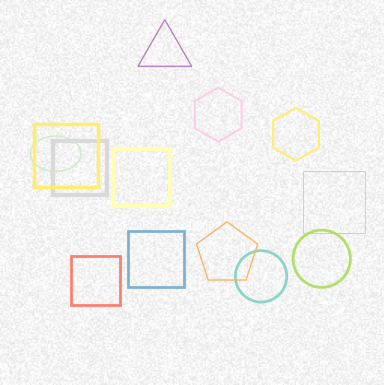[{"shape": "circle", "thickness": 2, "radius": 0.33, "center": [0.678, 0.282]}, {"shape": "square", "thickness": 3, "radius": 0.37, "center": [0.368, 0.539]}, {"shape": "square", "thickness": 0.5, "radius": 0.4, "center": [0.867, 0.475]}, {"shape": "square", "thickness": 2, "radius": 0.32, "center": [0.248, 0.272]}, {"shape": "square", "thickness": 2, "radius": 0.36, "center": [0.405, 0.326]}, {"shape": "pentagon", "thickness": 1, "radius": 0.42, "center": [0.59, 0.34]}, {"shape": "circle", "thickness": 2, "radius": 0.37, "center": [0.836, 0.328]}, {"shape": "hexagon", "thickness": 1.5, "radius": 0.35, "center": [0.567, 0.702]}, {"shape": "square", "thickness": 3, "radius": 0.35, "center": [0.207, 0.564]}, {"shape": "triangle", "thickness": 1, "radius": 0.4, "center": [0.428, 0.868]}, {"shape": "oval", "thickness": 1, "radius": 0.33, "center": [0.145, 0.601]}, {"shape": "square", "thickness": 2.5, "radius": 0.41, "center": [0.171, 0.597]}, {"shape": "hexagon", "thickness": 1.5, "radius": 0.34, "center": [0.769, 0.651]}]